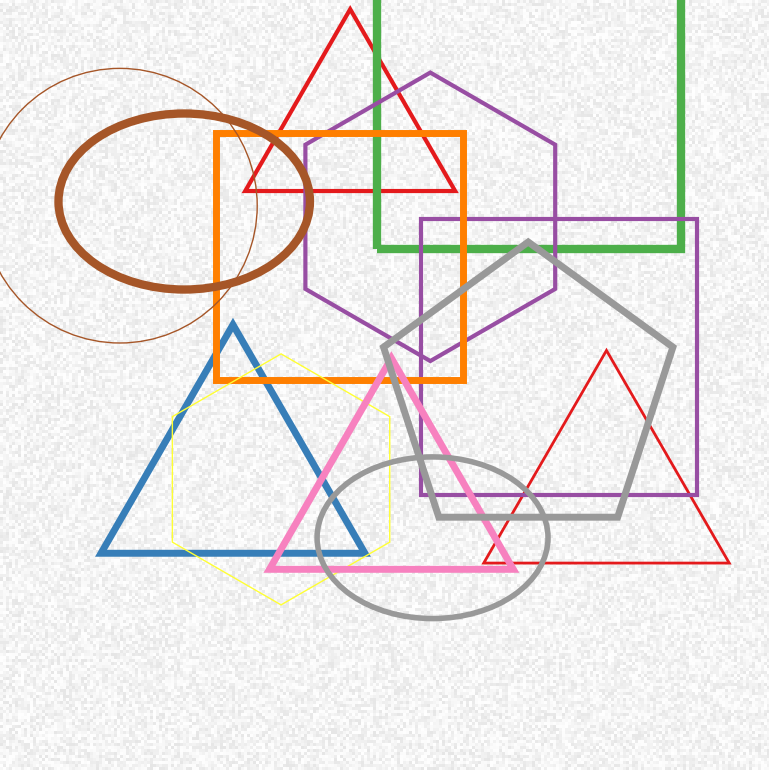[{"shape": "triangle", "thickness": 1, "radius": 0.92, "center": [0.788, 0.361]}, {"shape": "triangle", "thickness": 1.5, "radius": 0.79, "center": [0.455, 0.831]}, {"shape": "triangle", "thickness": 2.5, "radius": 0.99, "center": [0.303, 0.38]}, {"shape": "square", "thickness": 3, "radius": 0.99, "center": [0.687, 0.875]}, {"shape": "hexagon", "thickness": 1.5, "radius": 0.94, "center": [0.559, 0.718]}, {"shape": "square", "thickness": 1.5, "radius": 0.9, "center": [0.726, 0.536]}, {"shape": "square", "thickness": 2.5, "radius": 0.8, "center": [0.441, 0.667]}, {"shape": "hexagon", "thickness": 0.5, "radius": 0.81, "center": [0.365, 0.377]}, {"shape": "oval", "thickness": 3, "radius": 0.82, "center": [0.239, 0.738]}, {"shape": "circle", "thickness": 0.5, "radius": 0.89, "center": [0.156, 0.733]}, {"shape": "triangle", "thickness": 2.5, "radius": 0.91, "center": [0.508, 0.352]}, {"shape": "pentagon", "thickness": 2.5, "radius": 0.99, "center": [0.686, 0.488]}, {"shape": "oval", "thickness": 2, "radius": 0.75, "center": [0.562, 0.302]}]